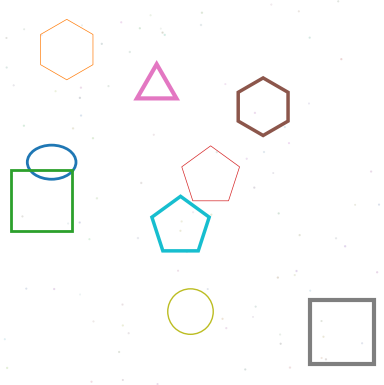[{"shape": "oval", "thickness": 2, "radius": 0.32, "center": [0.134, 0.579]}, {"shape": "hexagon", "thickness": 0.5, "radius": 0.39, "center": [0.173, 0.871]}, {"shape": "square", "thickness": 2, "radius": 0.39, "center": [0.108, 0.479]}, {"shape": "pentagon", "thickness": 0.5, "radius": 0.39, "center": [0.547, 0.542]}, {"shape": "hexagon", "thickness": 2.5, "radius": 0.37, "center": [0.683, 0.723]}, {"shape": "triangle", "thickness": 3, "radius": 0.3, "center": [0.407, 0.774]}, {"shape": "square", "thickness": 3, "radius": 0.42, "center": [0.888, 0.138]}, {"shape": "circle", "thickness": 1, "radius": 0.3, "center": [0.495, 0.191]}, {"shape": "pentagon", "thickness": 2.5, "radius": 0.39, "center": [0.469, 0.412]}]